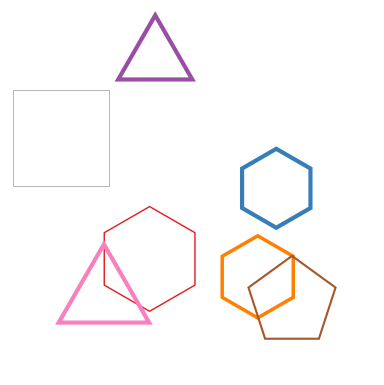[{"shape": "hexagon", "thickness": 1, "radius": 0.68, "center": [0.389, 0.328]}, {"shape": "hexagon", "thickness": 3, "radius": 0.51, "center": [0.718, 0.511]}, {"shape": "triangle", "thickness": 3, "radius": 0.56, "center": [0.403, 0.849]}, {"shape": "hexagon", "thickness": 2.5, "radius": 0.53, "center": [0.669, 0.281]}, {"shape": "pentagon", "thickness": 1.5, "radius": 0.59, "center": [0.758, 0.216]}, {"shape": "triangle", "thickness": 3, "radius": 0.68, "center": [0.27, 0.23]}, {"shape": "square", "thickness": 0.5, "radius": 0.62, "center": [0.158, 0.641]}]